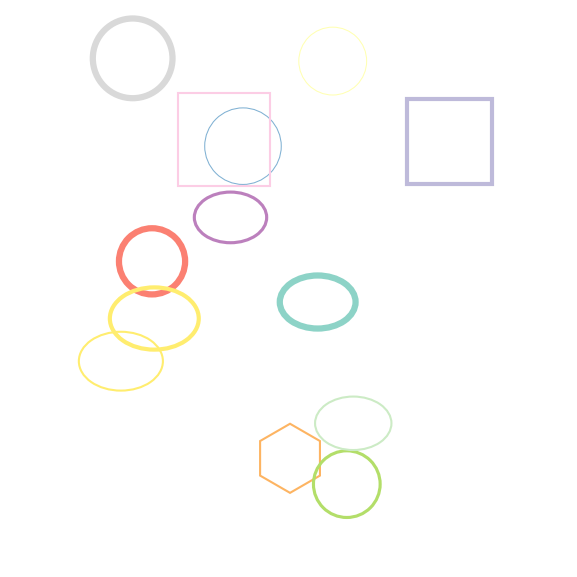[{"shape": "oval", "thickness": 3, "radius": 0.33, "center": [0.55, 0.476]}, {"shape": "circle", "thickness": 0.5, "radius": 0.29, "center": [0.576, 0.893]}, {"shape": "square", "thickness": 2, "radius": 0.37, "center": [0.778, 0.754]}, {"shape": "circle", "thickness": 3, "radius": 0.29, "center": [0.263, 0.547]}, {"shape": "circle", "thickness": 0.5, "radius": 0.33, "center": [0.421, 0.746]}, {"shape": "hexagon", "thickness": 1, "radius": 0.3, "center": [0.502, 0.206]}, {"shape": "circle", "thickness": 1.5, "radius": 0.29, "center": [0.601, 0.161]}, {"shape": "square", "thickness": 1, "radius": 0.4, "center": [0.388, 0.757]}, {"shape": "circle", "thickness": 3, "radius": 0.35, "center": [0.23, 0.898]}, {"shape": "oval", "thickness": 1.5, "radius": 0.31, "center": [0.399, 0.623]}, {"shape": "oval", "thickness": 1, "radius": 0.33, "center": [0.612, 0.266]}, {"shape": "oval", "thickness": 2, "radius": 0.38, "center": [0.267, 0.448]}, {"shape": "oval", "thickness": 1, "radius": 0.36, "center": [0.209, 0.374]}]